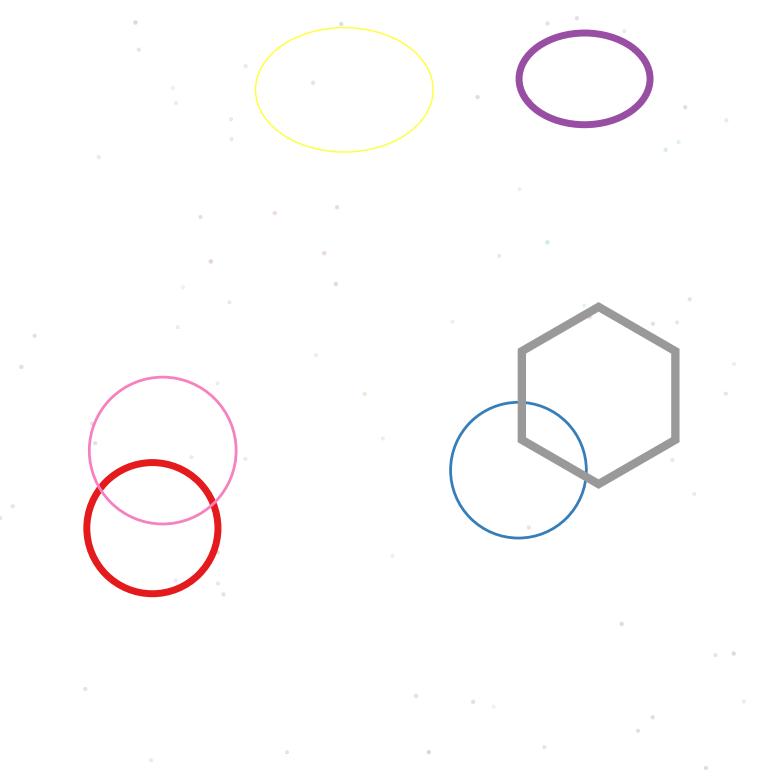[{"shape": "circle", "thickness": 2.5, "radius": 0.43, "center": [0.198, 0.314]}, {"shape": "circle", "thickness": 1, "radius": 0.44, "center": [0.673, 0.389]}, {"shape": "oval", "thickness": 2.5, "radius": 0.43, "center": [0.759, 0.898]}, {"shape": "oval", "thickness": 0.5, "radius": 0.58, "center": [0.447, 0.883]}, {"shape": "circle", "thickness": 1, "radius": 0.48, "center": [0.211, 0.415]}, {"shape": "hexagon", "thickness": 3, "radius": 0.58, "center": [0.777, 0.486]}]